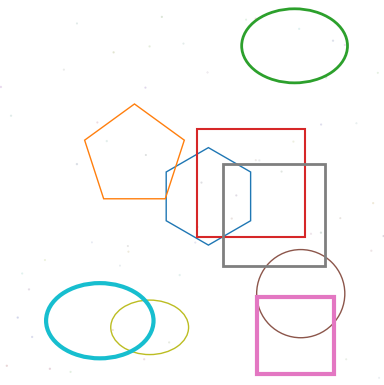[{"shape": "hexagon", "thickness": 1, "radius": 0.63, "center": [0.541, 0.49]}, {"shape": "pentagon", "thickness": 1, "radius": 0.68, "center": [0.349, 0.594]}, {"shape": "oval", "thickness": 2, "radius": 0.69, "center": [0.765, 0.881]}, {"shape": "square", "thickness": 1.5, "radius": 0.7, "center": [0.651, 0.525]}, {"shape": "circle", "thickness": 1, "radius": 0.57, "center": [0.781, 0.237]}, {"shape": "square", "thickness": 3, "radius": 0.5, "center": [0.767, 0.128]}, {"shape": "square", "thickness": 2, "radius": 0.66, "center": [0.712, 0.442]}, {"shape": "oval", "thickness": 1, "radius": 0.51, "center": [0.389, 0.15]}, {"shape": "oval", "thickness": 3, "radius": 0.7, "center": [0.259, 0.167]}]